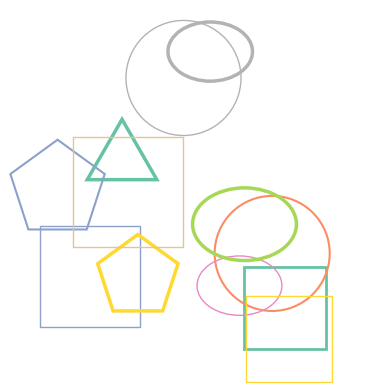[{"shape": "triangle", "thickness": 2.5, "radius": 0.52, "center": [0.317, 0.586]}, {"shape": "square", "thickness": 2, "radius": 0.53, "center": [0.741, 0.201]}, {"shape": "circle", "thickness": 1.5, "radius": 0.75, "center": [0.707, 0.342]}, {"shape": "pentagon", "thickness": 1.5, "radius": 0.64, "center": [0.15, 0.508]}, {"shape": "square", "thickness": 1, "radius": 0.65, "center": [0.234, 0.281]}, {"shape": "oval", "thickness": 1, "radius": 0.55, "center": [0.622, 0.258]}, {"shape": "oval", "thickness": 2.5, "radius": 0.67, "center": [0.635, 0.418]}, {"shape": "square", "thickness": 1, "radius": 0.56, "center": [0.751, 0.119]}, {"shape": "pentagon", "thickness": 2.5, "radius": 0.55, "center": [0.358, 0.281]}, {"shape": "square", "thickness": 1, "radius": 0.71, "center": [0.332, 0.501]}, {"shape": "oval", "thickness": 2.5, "radius": 0.55, "center": [0.546, 0.866]}, {"shape": "circle", "thickness": 1, "radius": 0.75, "center": [0.477, 0.797]}]